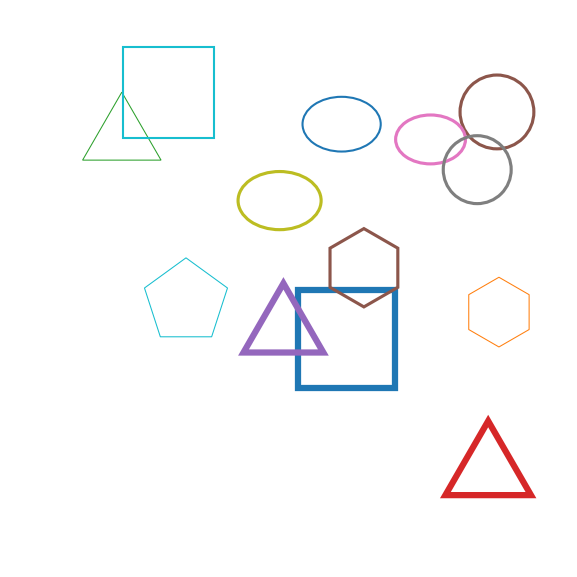[{"shape": "oval", "thickness": 1, "radius": 0.34, "center": [0.592, 0.784]}, {"shape": "square", "thickness": 3, "radius": 0.42, "center": [0.6, 0.412]}, {"shape": "hexagon", "thickness": 0.5, "radius": 0.3, "center": [0.864, 0.459]}, {"shape": "triangle", "thickness": 0.5, "radius": 0.39, "center": [0.211, 0.761]}, {"shape": "triangle", "thickness": 3, "radius": 0.43, "center": [0.845, 0.185]}, {"shape": "triangle", "thickness": 3, "radius": 0.4, "center": [0.491, 0.429]}, {"shape": "circle", "thickness": 1.5, "radius": 0.32, "center": [0.861, 0.805]}, {"shape": "hexagon", "thickness": 1.5, "radius": 0.34, "center": [0.63, 0.535]}, {"shape": "oval", "thickness": 1.5, "radius": 0.3, "center": [0.746, 0.758]}, {"shape": "circle", "thickness": 1.5, "radius": 0.29, "center": [0.826, 0.705]}, {"shape": "oval", "thickness": 1.5, "radius": 0.36, "center": [0.484, 0.652]}, {"shape": "pentagon", "thickness": 0.5, "radius": 0.38, "center": [0.322, 0.477]}, {"shape": "square", "thickness": 1, "radius": 0.4, "center": [0.292, 0.839]}]